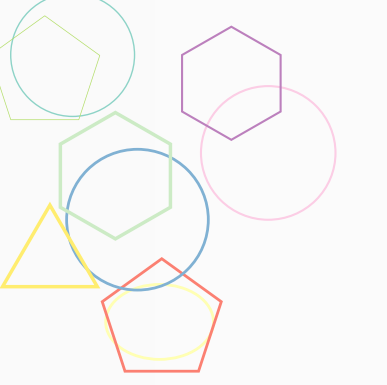[{"shape": "circle", "thickness": 1, "radius": 0.8, "center": [0.187, 0.857]}, {"shape": "oval", "thickness": 2, "radius": 0.7, "center": [0.412, 0.164]}, {"shape": "pentagon", "thickness": 2, "radius": 0.81, "center": [0.417, 0.166]}, {"shape": "circle", "thickness": 2, "radius": 0.91, "center": [0.355, 0.429]}, {"shape": "pentagon", "thickness": 0.5, "radius": 0.75, "center": [0.116, 0.81]}, {"shape": "circle", "thickness": 1.5, "radius": 0.87, "center": [0.692, 0.603]}, {"shape": "hexagon", "thickness": 1.5, "radius": 0.73, "center": [0.597, 0.784]}, {"shape": "hexagon", "thickness": 2.5, "radius": 0.82, "center": [0.298, 0.544]}, {"shape": "triangle", "thickness": 2.5, "radius": 0.71, "center": [0.129, 0.326]}]